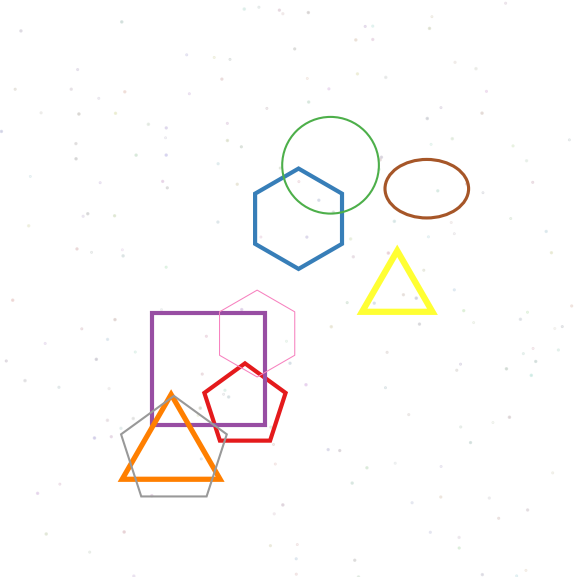[{"shape": "pentagon", "thickness": 2, "radius": 0.37, "center": [0.424, 0.296]}, {"shape": "hexagon", "thickness": 2, "radius": 0.43, "center": [0.517, 0.62]}, {"shape": "circle", "thickness": 1, "radius": 0.42, "center": [0.572, 0.713]}, {"shape": "square", "thickness": 2, "radius": 0.49, "center": [0.361, 0.36]}, {"shape": "triangle", "thickness": 2.5, "radius": 0.49, "center": [0.296, 0.218]}, {"shape": "triangle", "thickness": 3, "radius": 0.35, "center": [0.688, 0.494]}, {"shape": "oval", "thickness": 1.5, "radius": 0.36, "center": [0.739, 0.672]}, {"shape": "hexagon", "thickness": 0.5, "radius": 0.38, "center": [0.445, 0.422]}, {"shape": "pentagon", "thickness": 1, "radius": 0.48, "center": [0.301, 0.217]}]